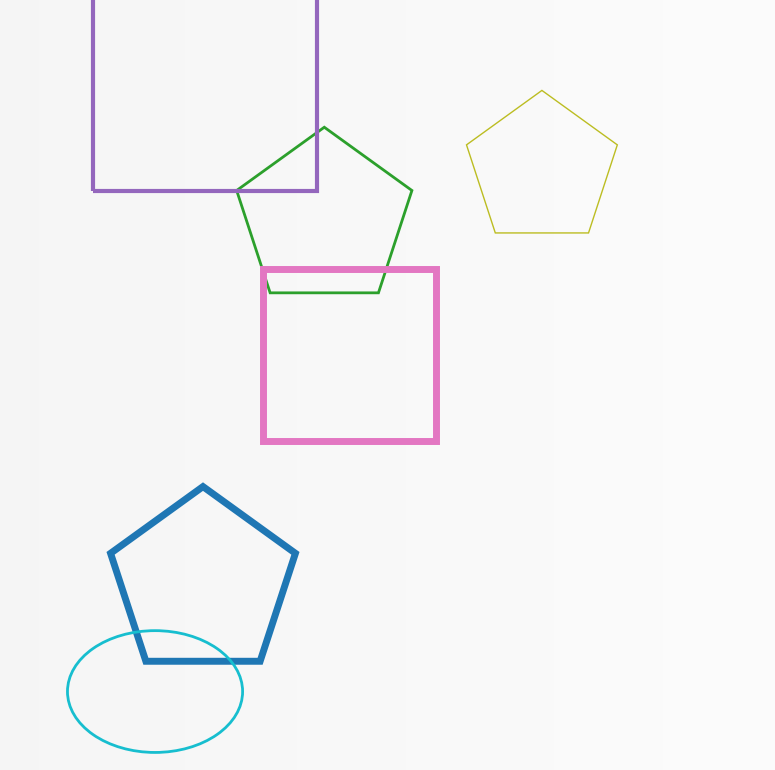[{"shape": "pentagon", "thickness": 2.5, "radius": 0.63, "center": [0.262, 0.243]}, {"shape": "pentagon", "thickness": 1, "radius": 0.59, "center": [0.418, 0.716]}, {"shape": "square", "thickness": 1.5, "radius": 0.72, "center": [0.264, 0.896]}, {"shape": "square", "thickness": 2.5, "radius": 0.56, "center": [0.451, 0.539]}, {"shape": "pentagon", "thickness": 0.5, "radius": 0.51, "center": [0.699, 0.78]}, {"shape": "oval", "thickness": 1, "radius": 0.56, "center": [0.2, 0.102]}]